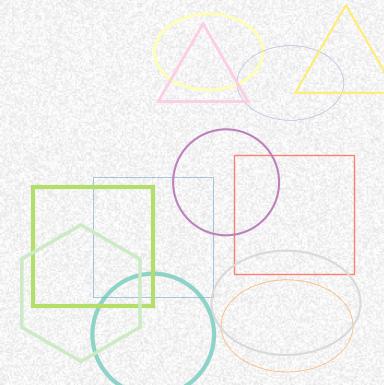[{"shape": "circle", "thickness": 3, "radius": 0.79, "center": [0.398, 0.131]}, {"shape": "oval", "thickness": 2, "radius": 0.71, "center": [0.542, 0.865]}, {"shape": "oval", "thickness": 0.5, "radius": 0.69, "center": [0.754, 0.784]}, {"shape": "square", "thickness": 1, "radius": 0.77, "center": [0.764, 0.443]}, {"shape": "square", "thickness": 0.5, "radius": 0.78, "center": [0.399, 0.383]}, {"shape": "oval", "thickness": 0.5, "radius": 0.86, "center": [0.746, 0.154]}, {"shape": "square", "thickness": 3, "radius": 0.78, "center": [0.242, 0.36]}, {"shape": "triangle", "thickness": 2, "radius": 0.67, "center": [0.528, 0.804]}, {"shape": "oval", "thickness": 1.5, "radius": 0.97, "center": [0.743, 0.213]}, {"shape": "circle", "thickness": 1.5, "radius": 0.69, "center": [0.587, 0.526]}, {"shape": "hexagon", "thickness": 2.5, "radius": 0.89, "center": [0.21, 0.239]}, {"shape": "triangle", "thickness": 1.5, "radius": 0.76, "center": [0.899, 0.835]}]